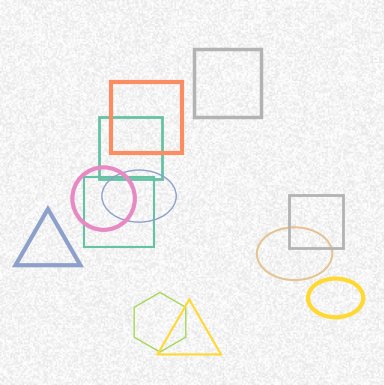[{"shape": "square", "thickness": 2, "radius": 0.41, "center": [0.339, 0.616]}, {"shape": "square", "thickness": 1.5, "radius": 0.45, "center": [0.309, 0.449]}, {"shape": "square", "thickness": 3, "radius": 0.46, "center": [0.38, 0.695]}, {"shape": "oval", "thickness": 1, "radius": 0.48, "center": [0.361, 0.491]}, {"shape": "triangle", "thickness": 3, "radius": 0.49, "center": [0.125, 0.36]}, {"shape": "circle", "thickness": 3, "radius": 0.41, "center": [0.269, 0.484]}, {"shape": "hexagon", "thickness": 1, "radius": 0.39, "center": [0.415, 0.163]}, {"shape": "oval", "thickness": 3, "radius": 0.36, "center": [0.872, 0.226]}, {"shape": "triangle", "thickness": 1.5, "radius": 0.48, "center": [0.492, 0.127]}, {"shape": "oval", "thickness": 1.5, "radius": 0.49, "center": [0.765, 0.341]}, {"shape": "square", "thickness": 2.5, "radius": 0.44, "center": [0.592, 0.785]}, {"shape": "square", "thickness": 2, "radius": 0.35, "center": [0.821, 0.425]}]